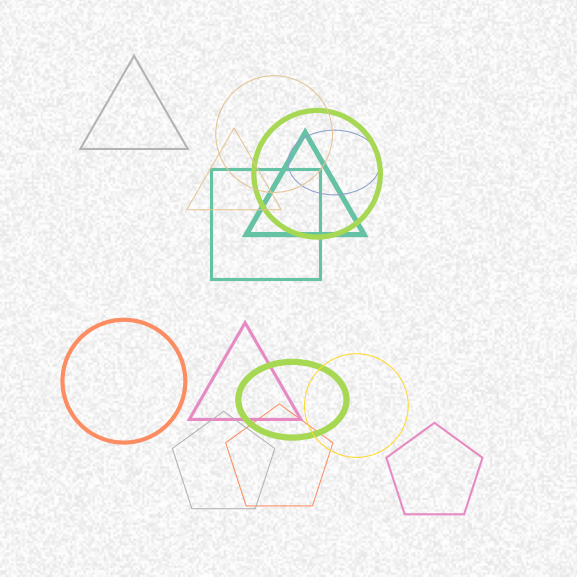[{"shape": "square", "thickness": 1.5, "radius": 0.47, "center": [0.46, 0.611]}, {"shape": "triangle", "thickness": 2.5, "radius": 0.59, "center": [0.528, 0.652]}, {"shape": "pentagon", "thickness": 0.5, "radius": 0.49, "center": [0.484, 0.202]}, {"shape": "circle", "thickness": 2, "radius": 0.53, "center": [0.215, 0.339]}, {"shape": "oval", "thickness": 0.5, "radius": 0.4, "center": [0.579, 0.718]}, {"shape": "pentagon", "thickness": 1, "radius": 0.44, "center": [0.752, 0.179]}, {"shape": "triangle", "thickness": 1.5, "radius": 0.56, "center": [0.424, 0.329]}, {"shape": "circle", "thickness": 2.5, "radius": 0.55, "center": [0.549, 0.698]}, {"shape": "oval", "thickness": 3, "radius": 0.47, "center": [0.506, 0.307]}, {"shape": "circle", "thickness": 0.5, "radius": 0.45, "center": [0.617, 0.297]}, {"shape": "circle", "thickness": 0.5, "radius": 0.51, "center": [0.475, 0.767]}, {"shape": "triangle", "thickness": 0.5, "radius": 0.47, "center": [0.405, 0.683]}, {"shape": "pentagon", "thickness": 0.5, "radius": 0.47, "center": [0.387, 0.194]}, {"shape": "triangle", "thickness": 1, "radius": 0.54, "center": [0.232, 0.795]}]